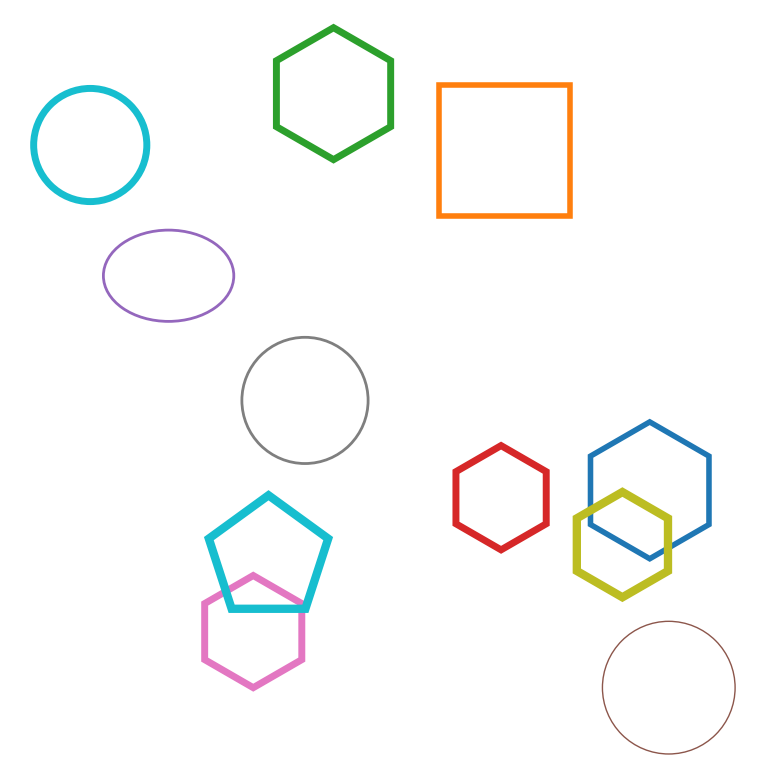[{"shape": "hexagon", "thickness": 2, "radius": 0.44, "center": [0.844, 0.363]}, {"shape": "square", "thickness": 2, "radius": 0.42, "center": [0.655, 0.805]}, {"shape": "hexagon", "thickness": 2.5, "radius": 0.43, "center": [0.433, 0.878]}, {"shape": "hexagon", "thickness": 2.5, "radius": 0.34, "center": [0.651, 0.354]}, {"shape": "oval", "thickness": 1, "radius": 0.42, "center": [0.219, 0.642]}, {"shape": "circle", "thickness": 0.5, "radius": 0.43, "center": [0.869, 0.107]}, {"shape": "hexagon", "thickness": 2.5, "radius": 0.36, "center": [0.329, 0.18]}, {"shape": "circle", "thickness": 1, "radius": 0.41, "center": [0.396, 0.48]}, {"shape": "hexagon", "thickness": 3, "radius": 0.34, "center": [0.808, 0.293]}, {"shape": "pentagon", "thickness": 3, "radius": 0.41, "center": [0.349, 0.275]}, {"shape": "circle", "thickness": 2.5, "radius": 0.37, "center": [0.117, 0.812]}]